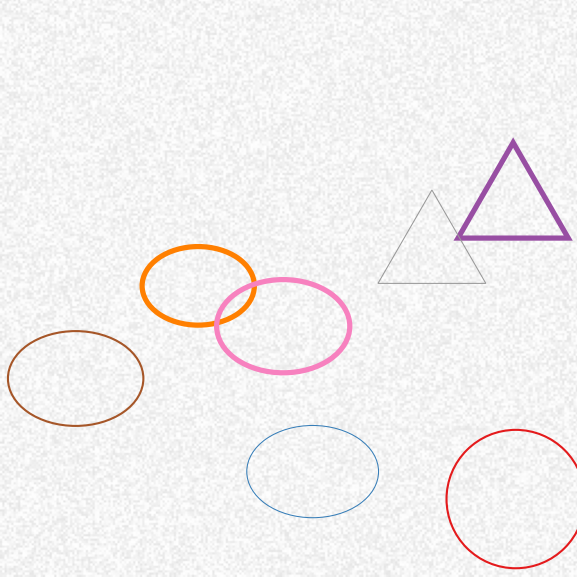[{"shape": "circle", "thickness": 1, "radius": 0.6, "center": [0.893, 0.135]}, {"shape": "oval", "thickness": 0.5, "radius": 0.57, "center": [0.541, 0.183]}, {"shape": "triangle", "thickness": 2.5, "radius": 0.55, "center": [0.889, 0.642]}, {"shape": "oval", "thickness": 2.5, "radius": 0.49, "center": [0.343, 0.504]}, {"shape": "oval", "thickness": 1, "radius": 0.59, "center": [0.131, 0.344]}, {"shape": "oval", "thickness": 2.5, "radius": 0.58, "center": [0.49, 0.434]}, {"shape": "triangle", "thickness": 0.5, "radius": 0.54, "center": [0.748, 0.562]}]